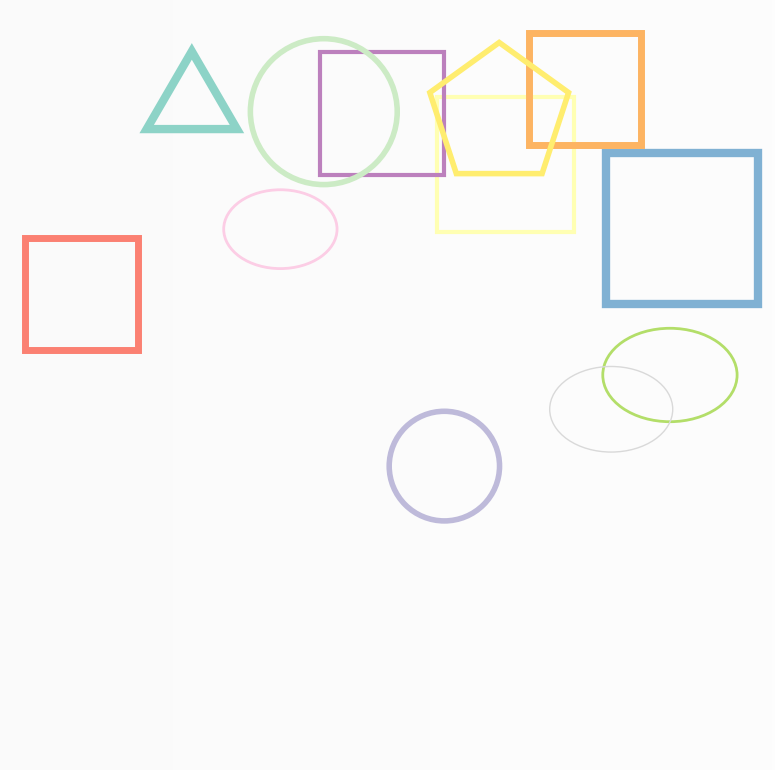[{"shape": "triangle", "thickness": 3, "radius": 0.34, "center": [0.248, 0.866]}, {"shape": "square", "thickness": 1.5, "radius": 0.44, "center": [0.652, 0.787]}, {"shape": "circle", "thickness": 2, "radius": 0.36, "center": [0.573, 0.395]}, {"shape": "square", "thickness": 2.5, "radius": 0.36, "center": [0.105, 0.618]}, {"shape": "square", "thickness": 3, "radius": 0.49, "center": [0.88, 0.703]}, {"shape": "square", "thickness": 2.5, "radius": 0.36, "center": [0.755, 0.884]}, {"shape": "oval", "thickness": 1, "radius": 0.43, "center": [0.864, 0.513]}, {"shape": "oval", "thickness": 1, "radius": 0.37, "center": [0.362, 0.702]}, {"shape": "oval", "thickness": 0.5, "radius": 0.4, "center": [0.789, 0.468]}, {"shape": "square", "thickness": 1.5, "radius": 0.4, "center": [0.493, 0.853]}, {"shape": "circle", "thickness": 2, "radius": 0.47, "center": [0.418, 0.855]}, {"shape": "pentagon", "thickness": 2, "radius": 0.47, "center": [0.644, 0.851]}]